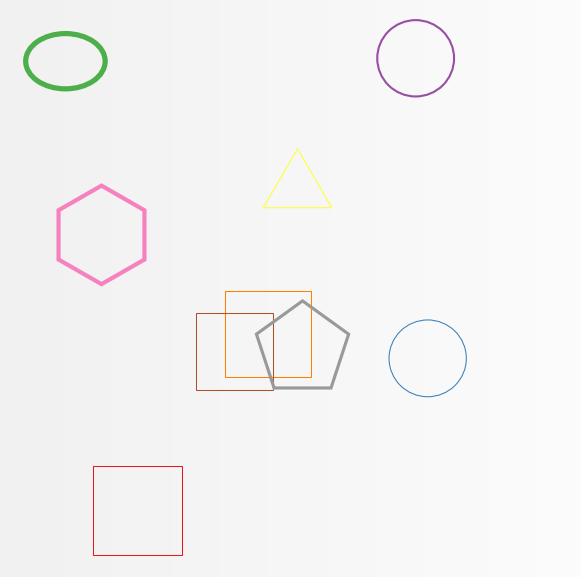[{"shape": "square", "thickness": 0.5, "radius": 0.39, "center": [0.236, 0.115]}, {"shape": "circle", "thickness": 0.5, "radius": 0.33, "center": [0.736, 0.379]}, {"shape": "oval", "thickness": 2.5, "radius": 0.34, "center": [0.113, 0.893]}, {"shape": "circle", "thickness": 1, "radius": 0.33, "center": [0.715, 0.898]}, {"shape": "square", "thickness": 0.5, "radius": 0.37, "center": [0.461, 0.421]}, {"shape": "triangle", "thickness": 0.5, "radius": 0.34, "center": [0.512, 0.674]}, {"shape": "square", "thickness": 0.5, "radius": 0.33, "center": [0.403, 0.39]}, {"shape": "hexagon", "thickness": 2, "radius": 0.43, "center": [0.175, 0.592]}, {"shape": "pentagon", "thickness": 1.5, "radius": 0.42, "center": [0.521, 0.395]}]